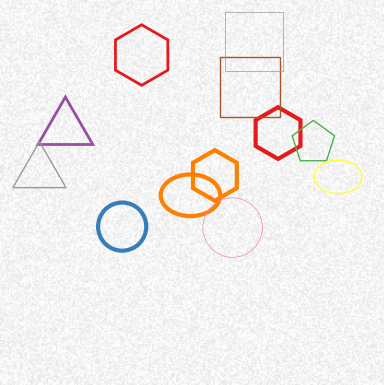[{"shape": "hexagon", "thickness": 3, "radius": 0.34, "center": [0.722, 0.654]}, {"shape": "hexagon", "thickness": 2, "radius": 0.39, "center": [0.368, 0.857]}, {"shape": "circle", "thickness": 3, "radius": 0.31, "center": [0.317, 0.411]}, {"shape": "pentagon", "thickness": 1, "radius": 0.29, "center": [0.814, 0.629]}, {"shape": "triangle", "thickness": 2, "radius": 0.41, "center": [0.17, 0.666]}, {"shape": "hexagon", "thickness": 3, "radius": 0.33, "center": [0.558, 0.544]}, {"shape": "oval", "thickness": 3, "radius": 0.39, "center": [0.495, 0.493]}, {"shape": "oval", "thickness": 1, "radius": 0.31, "center": [0.878, 0.541]}, {"shape": "square", "thickness": 1, "radius": 0.39, "center": [0.649, 0.774]}, {"shape": "circle", "thickness": 0.5, "radius": 0.39, "center": [0.604, 0.409]}, {"shape": "square", "thickness": 0.5, "radius": 0.38, "center": [0.66, 0.892]}, {"shape": "triangle", "thickness": 1, "radius": 0.4, "center": [0.103, 0.552]}]